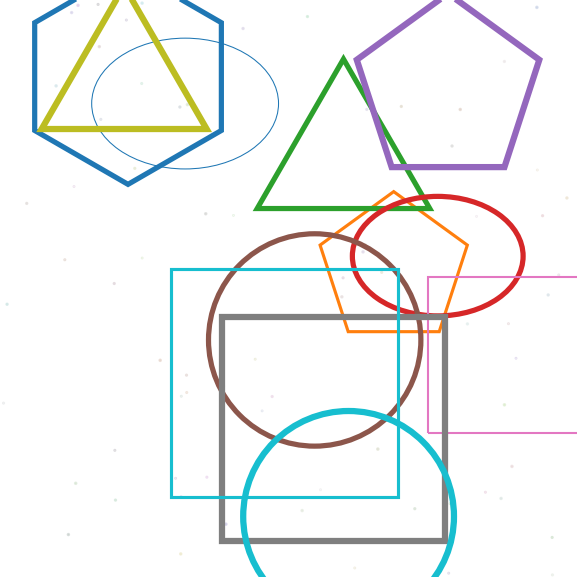[{"shape": "oval", "thickness": 0.5, "radius": 0.81, "center": [0.321, 0.82]}, {"shape": "hexagon", "thickness": 2.5, "radius": 0.93, "center": [0.222, 0.867]}, {"shape": "pentagon", "thickness": 1.5, "radius": 0.67, "center": [0.682, 0.533]}, {"shape": "triangle", "thickness": 2.5, "radius": 0.86, "center": [0.595, 0.724]}, {"shape": "oval", "thickness": 2.5, "radius": 0.74, "center": [0.758, 0.556]}, {"shape": "pentagon", "thickness": 3, "radius": 0.83, "center": [0.776, 0.844]}, {"shape": "circle", "thickness": 2.5, "radius": 0.92, "center": [0.545, 0.41]}, {"shape": "square", "thickness": 1, "radius": 0.67, "center": [0.876, 0.385]}, {"shape": "square", "thickness": 3, "radius": 0.97, "center": [0.577, 0.256]}, {"shape": "triangle", "thickness": 3, "radius": 0.82, "center": [0.215, 0.858]}, {"shape": "square", "thickness": 1.5, "radius": 0.98, "center": [0.492, 0.336]}, {"shape": "circle", "thickness": 3, "radius": 0.91, "center": [0.604, 0.105]}]